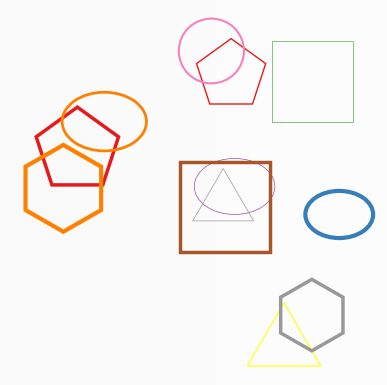[{"shape": "pentagon", "thickness": 1, "radius": 0.47, "center": [0.596, 0.806]}, {"shape": "pentagon", "thickness": 2.5, "radius": 0.56, "center": [0.2, 0.61]}, {"shape": "oval", "thickness": 3, "radius": 0.44, "center": [0.875, 0.443]}, {"shape": "square", "thickness": 0.5, "radius": 0.53, "center": [0.806, 0.788]}, {"shape": "oval", "thickness": 0.5, "radius": 0.52, "center": [0.605, 0.516]}, {"shape": "hexagon", "thickness": 3, "radius": 0.56, "center": [0.163, 0.511]}, {"shape": "oval", "thickness": 2, "radius": 0.54, "center": [0.269, 0.684]}, {"shape": "triangle", "thickness": 1, "radius": 0.55, "center": [0.733, 0.104]}, {"shape": "square", "thickness": 2.5, "radius": 0.58, "center": [0.58, 0.463]}, {"shape": "circle", "thickness": 1.5, "radius": 0.42, "center": [0.546, 0.868]}, {"shape": "hexagon", "thickness": 2.5, "radius": 0.46, "center": [0.805, 0.182]}, {"shape": "triangle", "thickness": 0.5, "radius": 0.45, "center": [0.576, 0.472]}]